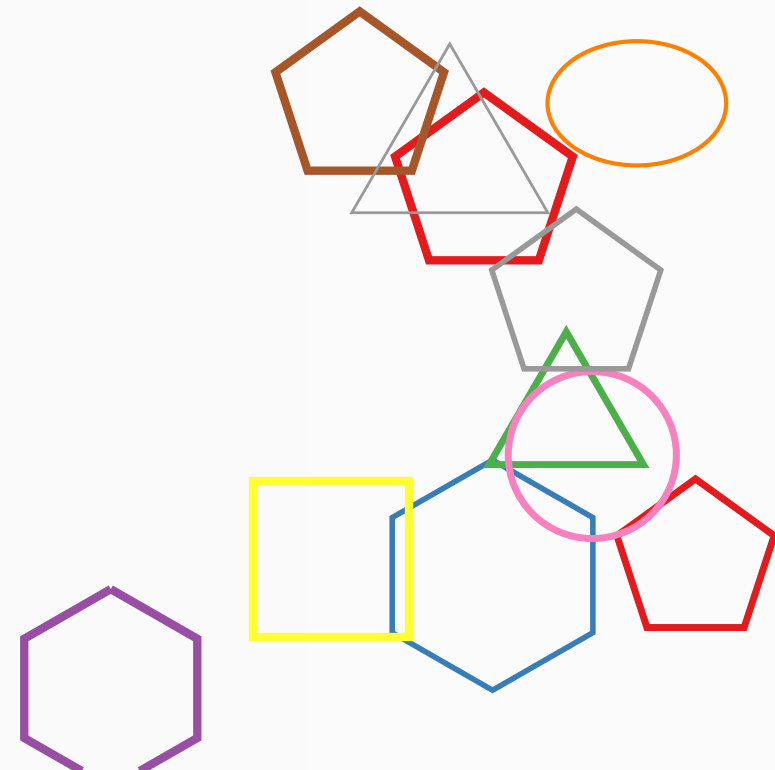[{"shape": "pentagon", "thickness": 2.5, "radius": 0.53, "center": [0.897, 0.271]}, {"shape": "pentagon", "thickness": 3, "radius": 0.6, "center": [0.624, 0.759]}, {"shape": "hexagon", "thickness": 2, "radius": 0.75, "center": [0.636, 0.253]}, {"shape": "triangle", "thickness": 2.5, "radius": 0.57, "center": [0.731, 0.454]}, {"shape": "hexagon", "thickness": 3, "radius": 0.64, "center": [0.143, 0.106]}, {"shape": "oval", "thickness": 1.5, "radius": 0.58, "center": [0.822, 0.866]}, {"shape": "square", "thickness": 3, "radius": 0.5, "center": [0.427, 0.274]}, {"shape": "pentagon", "thickness": 3, "radius": 0.57, "center": [0.464, 0.871]}, {"shape": "circle", "thickness": 2.5, "radius": 0.54, "center": [0.764, 0.409]}, {"shape": "triangle", "thickness": 1, "radius": 0.73, "center": [0.58, 0.797]}, {"shape": "pentagon", "thickness": 2, "radius": 0.57, "center": [0.744, 0.614]}]